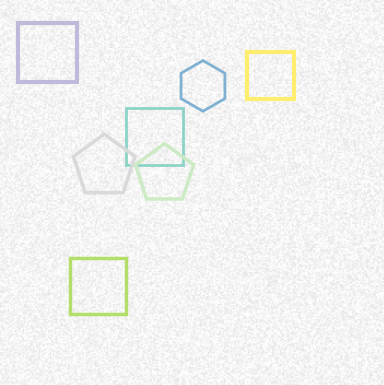[{"shape": "square", "thickness": 2, "radius": 0.37, "center": [0.402, 0.646]}, {"shape": "square", "thickness": 3, "radius": 0.38, "center": [0.124, 0.864]}, {"shape": "hexagon", "thickness": 2, "radius": 0.33, "center": [0.527, 0.777]}, {"shape": "square", "thickness": 2.5, "radius": 0.37, "center": [0.255, 0.257]}, {"shape": "pentagon", "thickness": 2.5, "radius": 0.42, "center": [0.271, 0.568]}, {"shape": "pentagon", "thickness": 2.5, "radius": 0.4, "center": [0.427, 0.547]}, {"shape": "square", "thickness": 3, "radius": 0.3, "center": [0.703, 0.804]}]